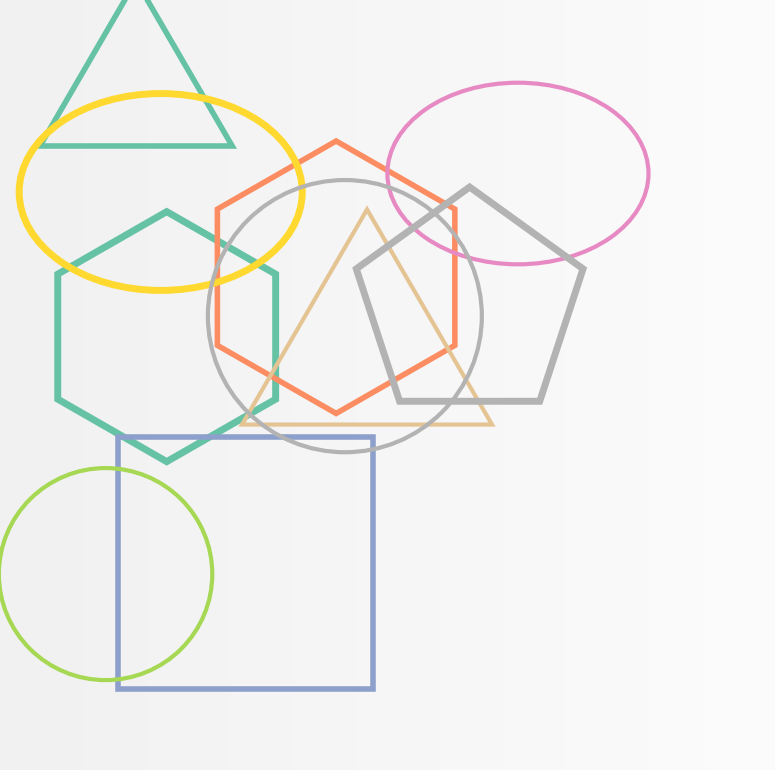[{"shape": "hexagon", "thickness": 2.5, "radius": 0.81, "center": [0.215, 0.563]}, {"shape": "triangle", "thickness": 2, "radius": 0.72, "center": [0.176, 0.882]}, {"shape": "hexagon", "thickness": 2, "radius": 0.88, "center": [0.434, 0.64]}, {"shape": "square", "thickness": 2, "radius": 0.82, "center": [0.317, 0.269]}, {"shape": "oval", "thickness": 1.5, "radius": 0.84, "center": [0.668, 0.775]}, {"shape": "circle", "thickness": 1.5, "radius": 0.69, "center": [0.136, 0.254]}, {"shape": "oval", "thickness": 2.5, "radius": 0.91, "center": [0.207, 0.751]}, {"shape": "triangle", "thickness": 1.5, "radius": 0.93, "center": [0.474, 0.542]}, {"shape": "circle", "thickness": 1.5, "radius": 0.88, "center": [0.445, 0.589]}, {"shape": "pentagon", "thickness": 2.5, "radius": 0.77, "center": [0.606, 0.603]}]